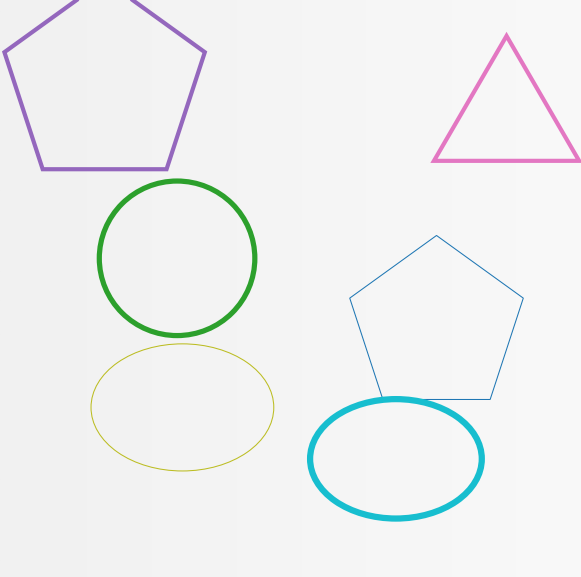[{"shape": "pentagon", "thickness": 0.5, "radius": 0.78, "center": [0.751, 0.434]}, {"shape": "circle", "thickness": 2.5, "radius": 0.67, "center": [0.305, 0.552]}, {"shape": "pentagon", "thickness": 2, "radius": 0.91, "center": [0.18, 0.853]}, {"shape": "triangle", "thickness": 2, "radius": 0.72, "center": [0.871, 0.793]}, {"shape": "oval", "thickness": 0.5, "radius": 0.79, "center": [0.314, 0.294]}, {"shape": "oval", "thickness": 3, "radius": 0.74, "center": [0.681, 0.205]}]